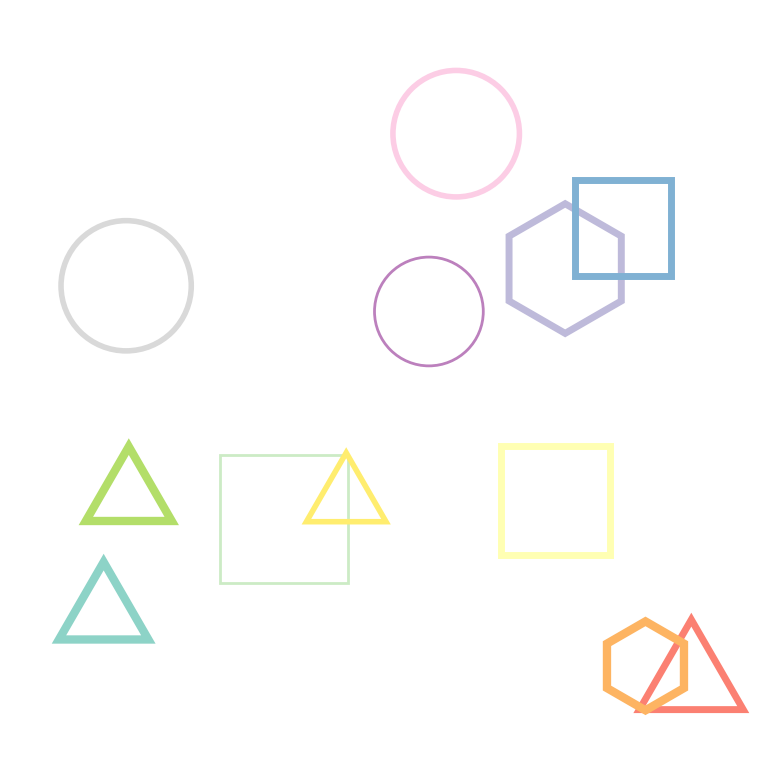[{"shape": "triangle", "thickness": 3, "radius": 0.34, "center": [0.135, 0.203]}, {"shape": "square", "thickness": 2.5, "radius": 0.35, "center": [0.721, 0.35]}, {"shape": "hexagon", "thickness": 2.5, "radius": 0.42, "center": [0.734, 0.651]}, {"shape": "triangle", "thickness": 2.5, "radius": 0.39, "center": [0.898, 0.117]}, {"shape": "square", "thickness": 2.5, "radius": 0.31, "center": [0.809, 0.704]}, {"shape": "hexagon", "thickness": 3, "radius": 0.29, "center": [0.838, 0.135]}, {"shape": "triangle", "thickness": 3, "radius": 0.32, "center": [0.167, 0.356]}, {"shape": "circle", "thickness": 2, "radius": 0.41, "center": [0.592, 0.826]}, {"shape": "circle", "thickness": 2, "radius": 0.42, "center": [0.164, 0.629]}, {"shape": "circle", "thickness": 1, "radius": 0.35, "center": [0.557, 0.595]}, {"shape": "square", "thickness": 1, "radius": 0.42, "center": [0.368, 0.326]}, {"shape": "triangle", "thickness": 2, "radius": 0.3, "center": [0.45, 0.352]}]